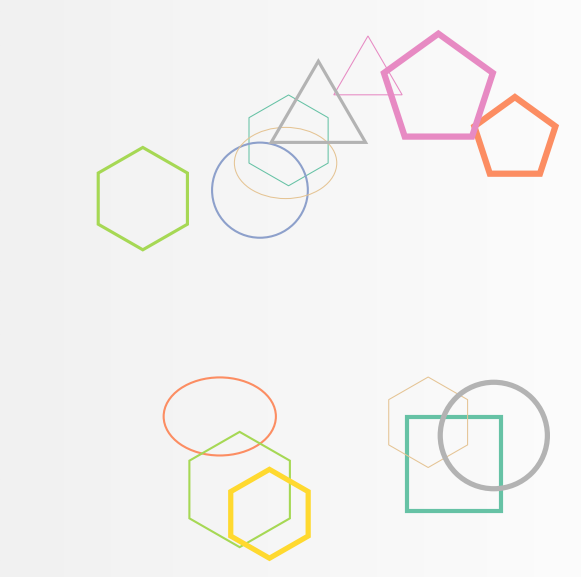[{"shape": "hexagon", "thickness": 0.5, "radius": 0.39, "center": [0.496, 0.756]}, {"shape": "square", "thickness": 2, "radius": 0.4, "center": [0.781, 0.196]}, {"shape": "oval", "thickness": 1, "radius": 0.48, "center": [0.378, 0.278]}, {"shape": "pentagon", "thickness": 3, "radius": 0.37, "center": [0.886, 0.758]}, {"shape": "circle", "thickness": 1, "radius": 0.41, "center": [0.447, 0.67]}, {"shape": "triangle", "thickness": 0.5, "radius": 0.34, "center": [0.633, 0.869]}, {"shape": "pentagon", "thickness": 3, "radius": 0.49, "center": [0.754, 0.842]}, {"shape": "hexagon", "thickness": 1, "radius": 0.5, "center": [0.412, 0.151]}, {"shape": "hexagon", "thickness": 1.5, "radius": 0.44, "center": [0.246, 0.655]}, {"shape": "hexagon", "thickness": 2.5, "radius": 0.38, "center": [0.464, 0.109]}, {"shape": "hexagon", "thickness": 0.5, "radius": 0.39, "center": [0.737, 0.268]}, {"shape": "oval", "thickness": 0.5, "radius": 0.44, "center": [0.491, 0.717]}, {"shape": "triangle", "thickness": 1.5, "radius": 0.47, "center": [0.548, 0.799]}, {"shape": "circle", "thickness": 2.5, "radius": 0.46, "center": [0.85, 0.245]}]